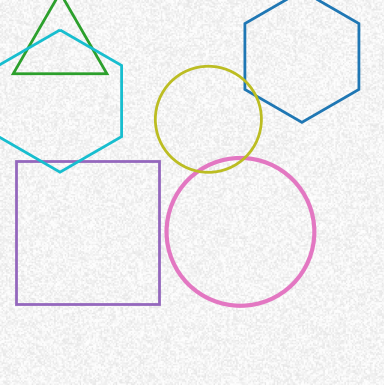[{"shape": "hexagon", "thickness": 2, "radius": 0.86, "center": [0.784, 0.853]}, {"shape": "triangle", "thickness": 2, "radius": 0.7, "center": [0.156, 0.879]}, {"shape": "square", "thickness": 2, "radius": 0.93, "center": [0.227, 0.397]}, {"shape": "circle", "thickness": 3, "radius": 0.96, "center": [0.625, 0.398]}, {"shape": "circle", "thickness": 2, "radius": 0.69, "center": [0.541, 0.69]}, {"shape": "hexagon", "thickness": 2, "radius": 0.92, "center": [0.156, 0.738]}]